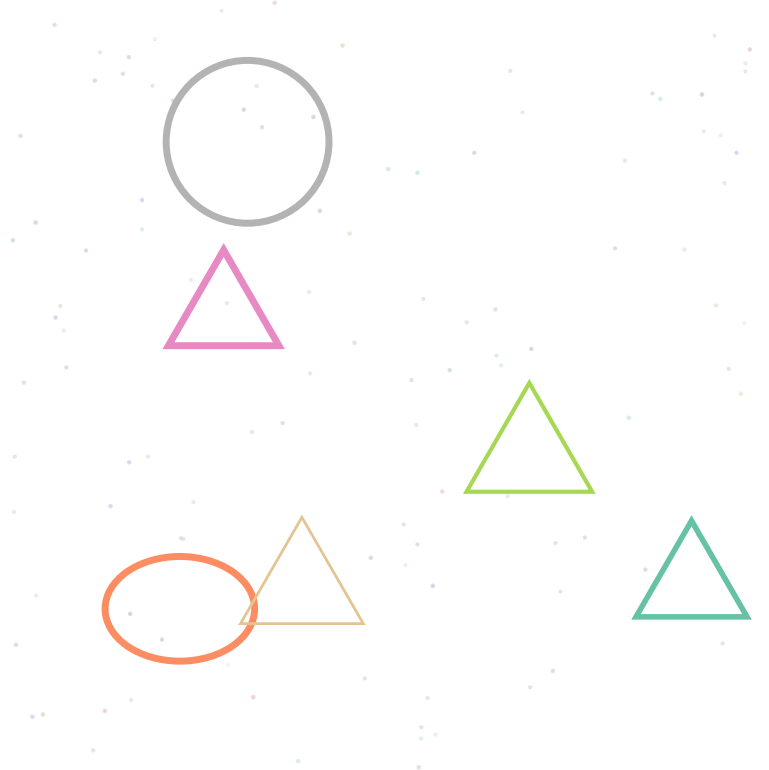[{"shape": "triangle", "thickness": 2, "radius": 0.42, "center": [0.898, 0.241]}, {"shape": "oval", "thickness": 2.5, "radius": 0.49, "center": [0.234, 0.209]}, {"shape": "triangle", "thickness": 2.5, "radius": 0.41, "center": [0.29, 0.592]}, {"shape": "triangle", "thickness": 1.5, "radius": 0.47, "center": [0.687, 0.408]}, {"shape": "triangle", "thickness": 1, "radius": 0.46, "center": [0.392, 0.236]}, {"shape": "circle", "thickness": 2.5, "radius": 0.53, "center": [0.322, 0.816]}]